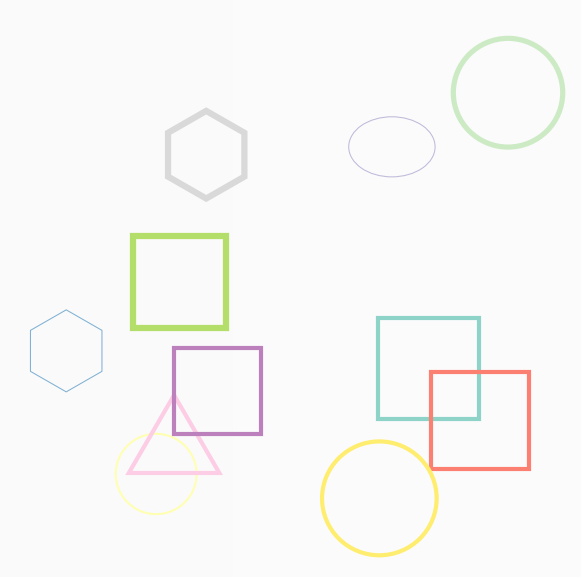[{"shape": "square", "thickness": 2, "radius": 0.44, "center": [0.737, 0.361]}, {"shape": "circle", "thickness": 1, "radius": 0.35, "center": [0.269, 0.178]}, {"shape": "oval", "thickness": 0.5, "radius": 0.37, "center": [0.674, 0.745]}, {"shape": "square", "thickness": 2, "radius": 0.42, "center": [0.826, 0.271]}, {"shape": "hexagon", "thickness": 0.5, "radius": 0.36, "center": [0.114, 0.392]}, {"shape": "square", "thickness": 3, "radius": 0.4, "center": [0.309, 0.51]}, {"shape": "triangle", "thickness": 2, "radius": 0.45, "center": [0.299, 0.225]}, {"shape": "hexagon", "thickness": 3, "radius": 0.38, "center": [0.355, 0.731]}, {"shape": "square", "thickness": 2, "radius": 0.37, "center": [0.374, 0.322]}, {"shape": "circle", "thickness": 2.5, "radius": 0.47, "center": [0.874, 0.839]}, {"shape": "circle", "thickness": 2, "radius": 0.49, "center": [0.653, 0.136]}]